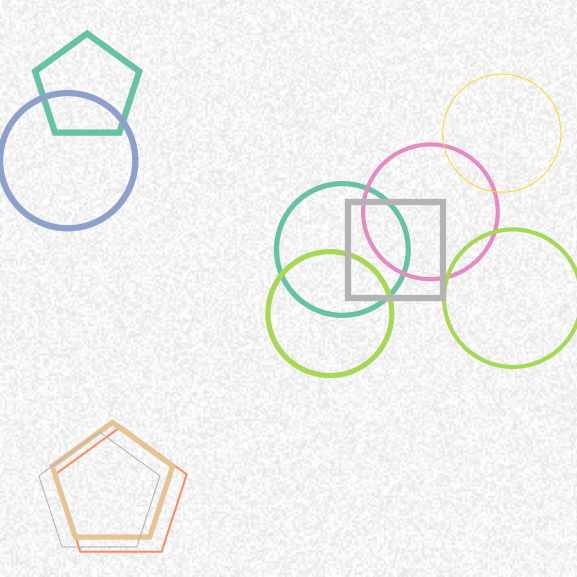[{"shape": "pentagon", "thickness": 3, "radius": 0.47, "center": [0.151, 0.846]}, {"shape": "circle", "thickness": 2.5, "radius": 0.57, "center": [0.593, 0.567]}, {"shape": "pentagon", "thickness": 1, "radius": 0.6, "center": [0.209, 0.141]}, {"shape": "circle", "thickness": 3, "radius": 0.59, "center": [0.117, 0.721]}, {"shape": "circle", "thickness": 2, "radius": 0.58, "center": [0.745, 0.632]}, {"shape": "circle", "thickness": 2, "radius": 0.6, "center": [0.888, 0.483]}, {"shape": "circle", "thickness": 2.5, "radius": 0.54, "center": [0.571, 0.456]}, {"shape": "circle", "thickness": 0.5, "radius": 0.51, "center": [0.869, 0.769]}, {"shape": "pentagon", "thickness": 2.5, "radius": 0.55, "center": [0.195, 0.158]}, {"shape": "square", "thickness": 3, "radius": 0.41, "center": [0.685, 0.566]}, {"shape": "pentagon", "thickness": 0.5, "radius": 0.55, "center": [0.172, 0.141]}]